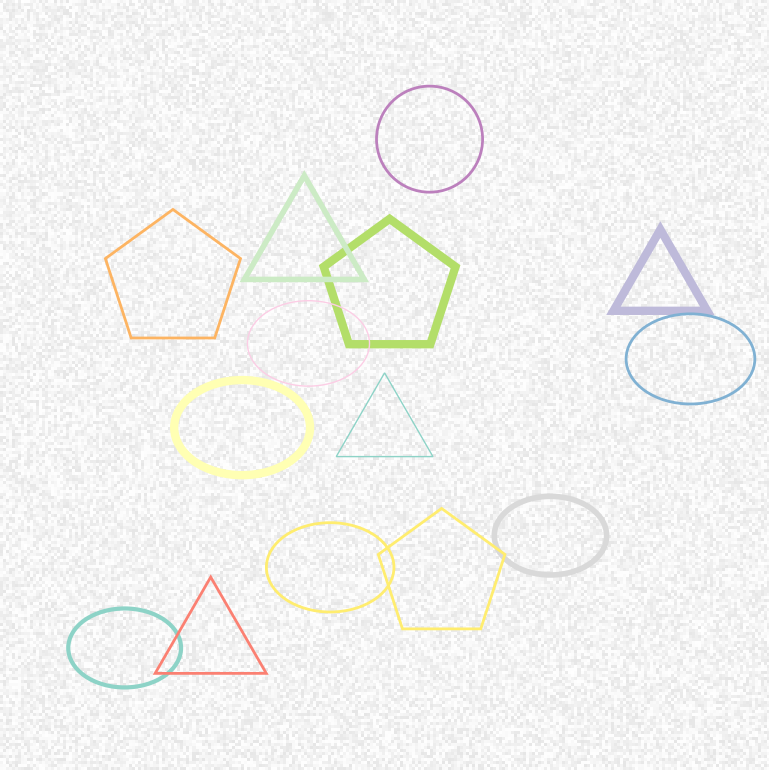[{"shape": "triangle", "thickness": 0.5, "radius": 0.36, "center": [0.499, 0.443]}, {"shape": "oval", "thickness": 1.5, "radius": 0.37, "center": [0.162, 0.159]}, {"shape": "oval", "thickness": 3, "radius": 0.44, "center": [0.314, 0.445]}, {"shape": "triangle", "thickness": 3, "radius": 0.35, "center": [0.858, 0.632]}, {"shape": "triangle", "thickness": 1, "radius": 0.42, "center": [0.274, 0.167]}, {"shape": "oval", "thickness": 1, "radius": 0.42, "center": [0.897, 0.534]}, {"shape": "pentagon", "thickness": 1, "radius": 0.46, "center": [0.225, 0.636]}, {"shape": "pentagon", "thickness": 3, "radius": 0.45, "center": [0.506, 0.626]}, {"shape": "oval", "thickness": 0.5, "radius": 0.4, "center": [0.401, 0.554]}, {"shape": "oval", "thickness": 2, "radius": 0.36, "center": [0.715, 0.304]}, {"shape": "circle", "thickness": 1, "radius": 0.34, "center": [0.558, 0.819]}, {"shape": "triangle", "thickness": 2, "radius": 0.45, "center": [0.395, 0.682]}, {"shape": "oval", "thickness": 1, "radius": 0.41, "center": [0.429, 0.263]}, {"shape": "pentagon", "thickness": 1, "radius": 0.43, "center": [0.574, 0.253]}]